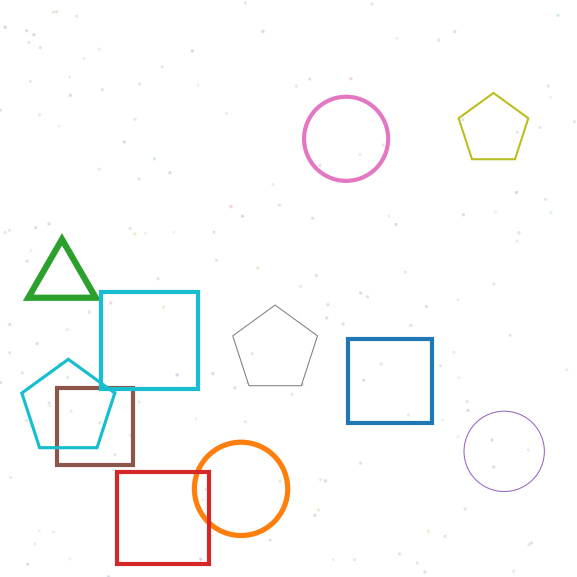[{"shape": "square", "thickness": 2, "radius": 0.36, "center": [0.675, 0.339]}, {"shape": "circle", "thickness": 2.5, "radius": 0.4, "center": [0.417, 0.153]}, {"shape": "triangle", "thickness": 3, "radius": 0.34, "center": [0.107, 0.517]}, {"shape": "square", "thickness": 2, "radius": 0.4, "center": [0.283, 0.102]}, {"shape": "circle", "thickness": 0.5, "radius": 0.35, "center": [0.873, 0.218]}, {"shape": "square", "thickness": 2, "radius": 0.33, "center": [0.165, 0.26]}, {"shape": "circle", "thickness": 2, "radius": 0.36, "center": [0.599, 0.759]}, {"shape": "pentagon", "thickness": 0.5, "radius": 0.39, "center": [0.476, 0.394]}, {"shape": "pentagon", "thickness": 1, "radius": 0.32, "center": [0.855, 0.775]}, {"shape": "pentagon", "thickness": 1.5, "radius": 0.42, "center": [0.118, 0.292]}, {"shape": "square", "thickness": 2, "radius": 0.42, "center": [0.259, 0.409]}]